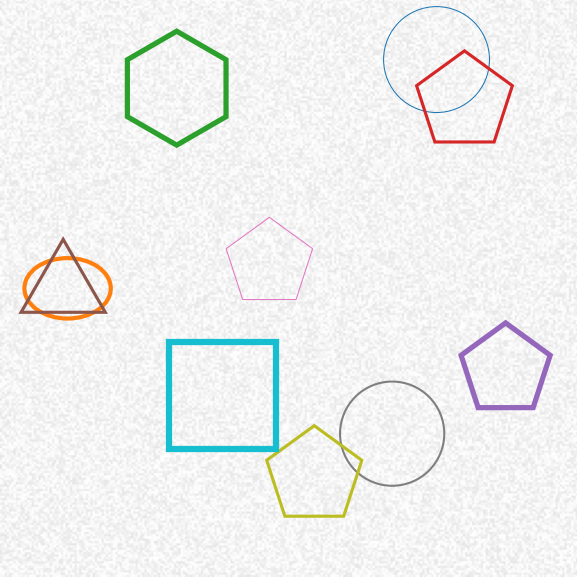[{"shape": "circle", "thickness": 0.5, "radius": 0.46, "center": [0.756, 0.896]}, {"shape": "oval", "thickness": 2, "radius": 0.37, "center": [0.117, 0.5]}, {"shape": "hexagon", "thickness": 2.5, "radius": 0.49, "center": [0.306, 0.846]}, {"shape": "pentagon", "thickness": 1.5, "radius": 0.44, "center": [0.804, 0.824]}, {"shape": "pentagon", "thickness": 2.5, "radius": 0.41, "center": [0.876, 0.359]}, {"shape": "triangle", "thickness": 1.5, "radius": 0.42, "center": [0.109, 0.5]}, {"shape": "pentagon", "thickness": 0.5, "radius": 0.39, "center": [0.466, 0.544]}, {"shape": "circle", "thickness": 1, "radius": 0.45, "center": [0.679, 0.248]}, {"shape": "pentagon", "thickness": 1.5, "radius": 0.43, "center": [0.544, 0.175]}, {"shape": "square", "thickness": 3, "radius": 0.46, "center": [0.385, 0.314]}]